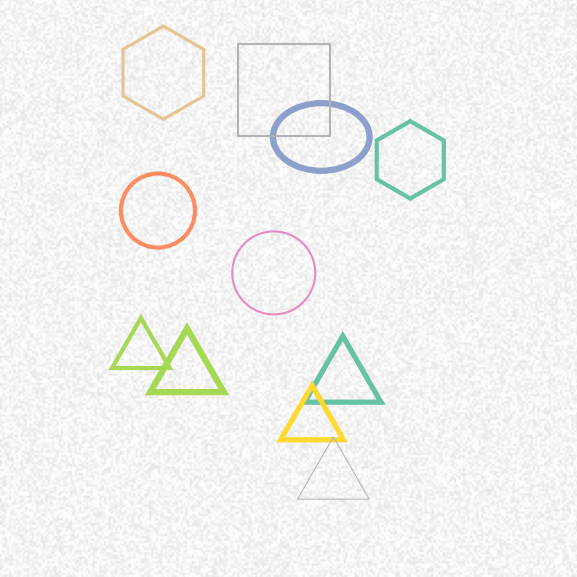[{"shape": "hexagon", "thickness": 2, "radius": 0.34, "center": [0.71, 0.722]}, {"shape": "triangle", "thickness": 2.5, "radius": 0.38, "center": [0.594, 0.341]}, {"shape": "circle", "thickness": 2, "radius": 0.32, "center": [0.274, 0.635]}, {"shape": "oval", "thickness": 3, "radius": 0.42, "center": [0.556, 0.762]}, {"shape": "circle", "thickness": 1, "radius": 0.36, "center": [0.474, 0.527]}, {"shape": "triangle", "thickness": 3, "radius": 0.37, "center": [0.324, 0.357]}, {"shape": "triangle", "thickness": 2, "radius": 0.29, "center": [0.244, 0.391]}, {"shape": "triangle", "thickness": 2.5, "radius": 0.31, "center": [0.54, 0.269]}, {"shape": "hexagon", "thickness": 1.5, "radius": 0.4, "center": [0.283, 0.873]}, {"shape": "square", "thickness": 1, "radius": 0.4, "center": [0.492, 0.843]}, {"shape": "triangle", "thickness": 0.5, "radius": 0.36, "center": [0.577, 0.171]}]